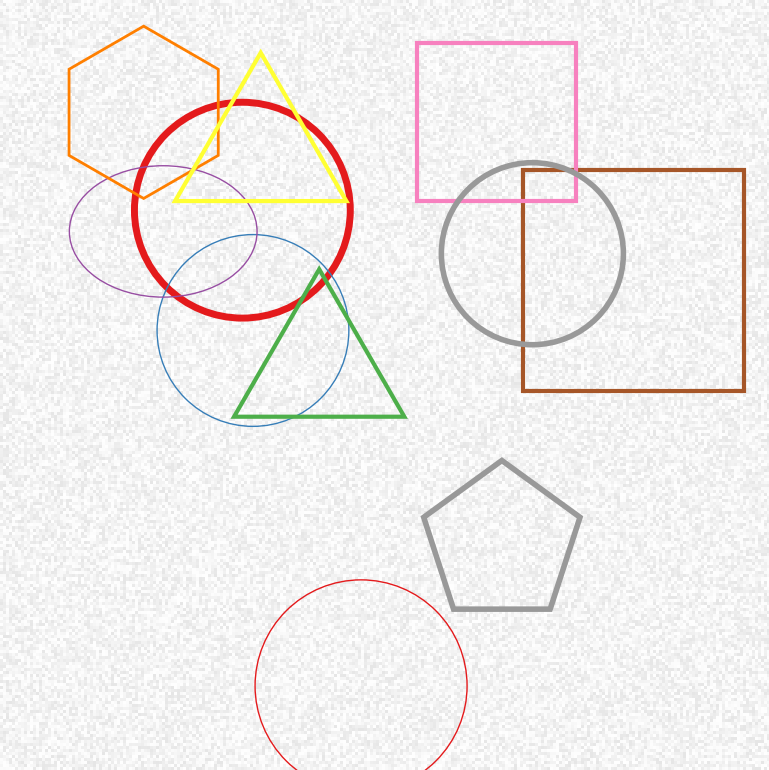[{"shape": "circle", "thickness": 2.5, "radius": 0.7, "center": [0.315, 0.727]}, {"shape": "circle", "thickness": 0.5, "radius": 0.69, "center": [0.469, 0.109]}, {"shape": "circle", "thickness": 0.5, "radius": 0.62, "center": [0.329, 0.571]}, {"shape": "triangle", "thickness": 1.5, "radius": 0.64, "center": [0.415, 0.523]}, {"shape": "oval", "thickness": 0.5, "radius": 0.61, "center": [0.212, 0.699]}, {"shape": "hexagon", "thickness": 1, "radius": 0.56, "center": [0.187, 0.854]}, {"shape": "triangle", "thickness": 1.5, "radius": 0.64, "center": [0.339, 0.803]}, {"shape": "square", "thickness": 1.5, "radius": 0.72, "center": [0.822, 0.636]}, {"shape": "square", "thickness": 1.5, "radius": 0.51, "center": [0.644, 0.842]}, {"shape": "pentagon", "thickness": 2, "radius": 0.53, "center": [0.652, 0.295]}, {"shape": "circle", "thickness": 2, "radius": 0.59, "center": [0.691, 0.671]}]